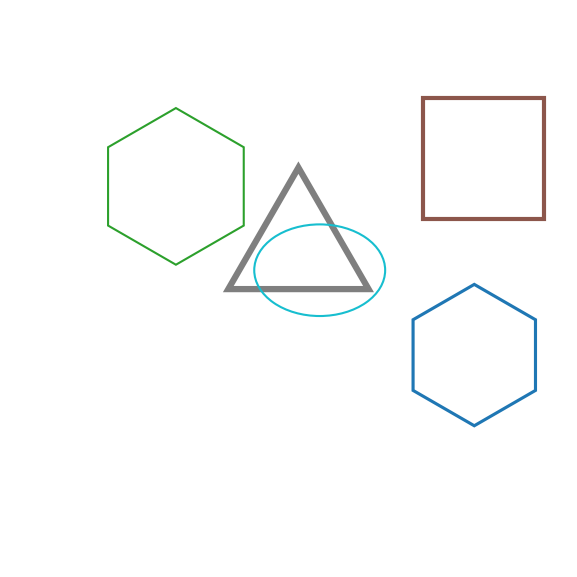[{"shape": "hexagon", "thickness": 1.5, "radius": 0.61, "center": [0.821, 0.384]}, {"shape": "hexagon", "thickness": 1, "radius": 0.68, "center": [0.305, 0.676]}, {"shape": "square", "thickness": 2, "radius": 0.52, "center": [0.837, 0.725]}, {"shape": "triangle", "thickness": 3, "radius": 0.7, "center": [0.517, 0.569]}, {"shape": "oval", "thickness": 1, "radius": 0.57, "center": [0.554, 0.531]}]